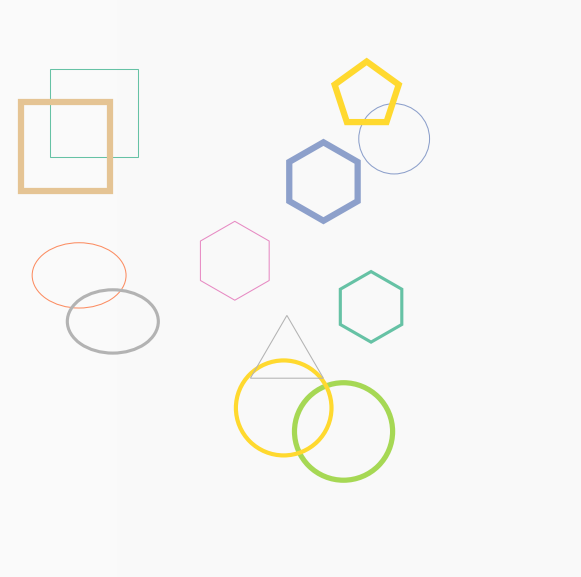[{"shape": "square", "thickness": 0.5, "radius": 0.38, "center": [0.161, 0.804]}, {"shape": "hexagon", "thickness": 1.5, "radius": 0.31, "center": [0.638, 0.468]}, {"shape": "oval", "thickness": 0.5, "radius": 0.4, "center": [0.136, 0.522]}, {"shape": "circle", "thickness": 0.5, "radius": 0.3, "center": [0.678, 0.759]}, {"shape": "hexagon", "thickness": 3, "radius": 0.34, "center": [0.556, 0.685]}, {"shape": "hexagon", "thickness": 0.5, "radius": 0.34, "center": [0.404, 0.548]}, {"shape": "circle", "thickness": 2.5, "radius": 0.42, "center": [0.591, 0.252]}, {"shape": "circle", "thickness": 2, "radius": 0.41, "center": [0.488, 0.293]}, {"shape": "pentagon", "thickness": 3, "radius": 0.29, "center": [0.631, 0.835]}, {"shape": "square", "thickness": 3, "radius": 0.38, "center": [0.112, 0.745]}, {"shape": "oval", "thickness": 1.5, "radius": 0.39, "center": [0.194, 0.443]}, {"shape": "triangle", "thickness": 0.5, "radius": 0.36, "center": [0.494, 0.38]}]